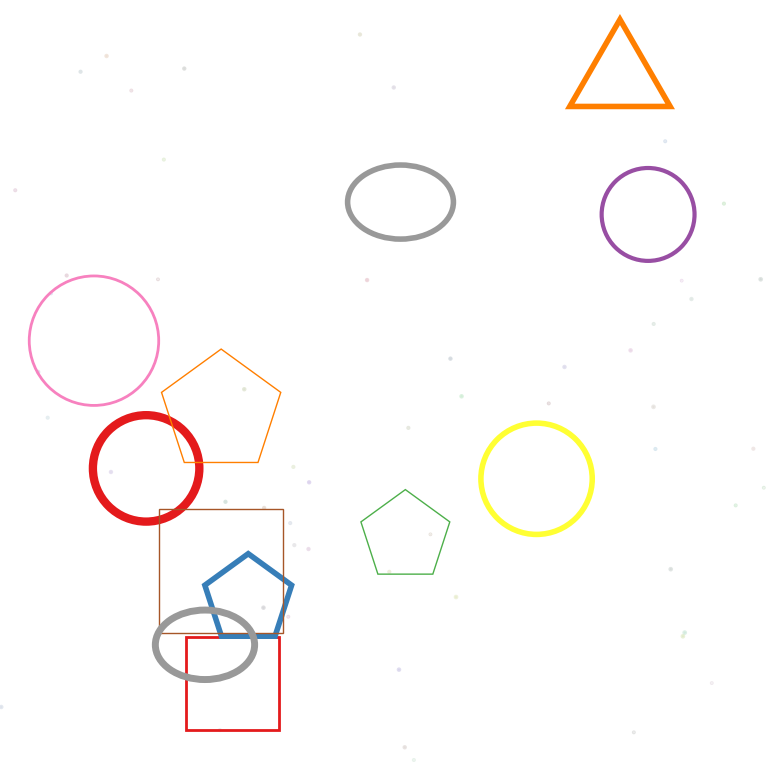[{"shape": "circle", "thickness": 3, "radius": 0.35, "center": [0.19, 0.392]}, {"shape": "square", "thickness": 1, "radius": 0.3, "center": [0.302, 0.113]}, {"shape": "pentagon", "thickness": 2, "radius": 0.3, "center": [0.322, 0.222]}, {"shape": "pentagon", "thickness": 0.5, "radius": 0.3, "center": [0.526, 0.303]}, {"shape": "circle", "thickness": 1.5, "radius": 0.3, "center": [0.842, 0.722]}, {"shape": "triangle", "thickness": 2, "radius": 0.38, "center": [0.805, 0.899]}, {"shape": "pentagon", "thickness": 0.5, "radius": 0.41, "center": [0.287, 0.465]}, {"shape": "circle", "thickness": 2, "radius": 0.36, "center": [0.697, 0.378]}, {"shape": "square", "thickness": 0.5, "radius": 0.4, "center": [0.287, 0.258]}, {"shape": "circle", "thickness": 1, "radius": 0.42, "center": [0.122, 0.558]}, {"shape": "oval", "thickness": 2, "radius": 0.34, "center": [0.52, 0.738]}, {"shape": "oval", "thickness": 2.5, "radius": 0.32, "center": [0.266, 0.163]}]